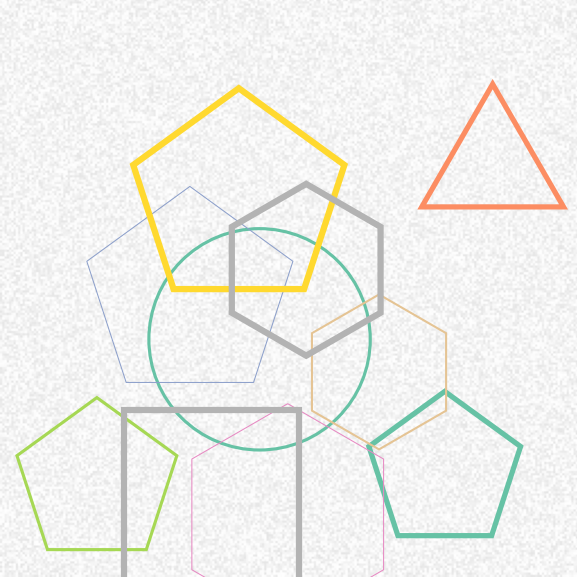[{"shape": "circle", "thickness": 1.5, "radius": 0.96, "center": [0.449, 0.412]}, {"shape": "pentagon", "thickness": 2.5, "radius": 0.69, "center": [0.77, 0.183]}, {"shape": "triangle", "thickness": 2.5, "radius": 0.71, "center": [0.853, 0.712]}, {"shape": "pentagon", "thickness": 0.5, "radius": 0.94, "center": [0.329, 0.489]}, {"shape": "hexagon", "thickness": 0.5, "radius": 0.96, "center": [0.498, 0.108]}, {"shape": "pentagon", "thickness": 1.5, "radius": 0.73, "center": [0.168, 0.165]}, {"shape": "pentagon", "thickness": 3, "radius": 0.96, "center": [0.414, 0.654]}, {"shape": "hexagon", "thickness": 1, "radius": 0.67, "center": [0.656, 0.355]}, {"shape": "hexagon", "thickness": 3, "radius": 0.74, "center": [0.53, 0.532]}, {"shape": "square", "thickness": 3, "radius": 0.76, "center": [0.366, 0.138]}]